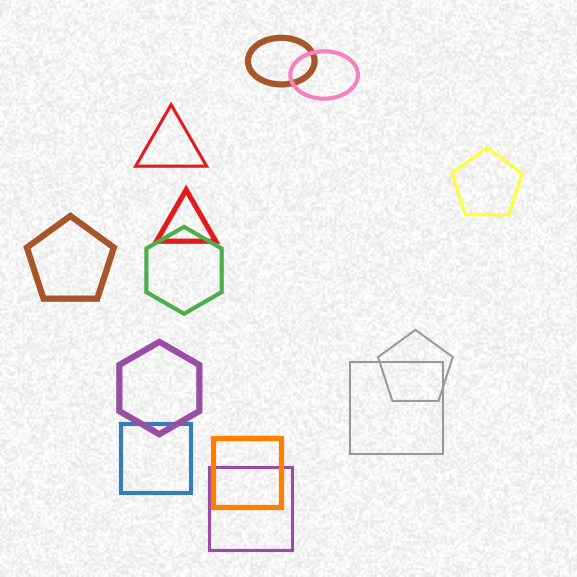[{"shape": "triangle", "thickness": 1.5, "radius": 0.36, "center": [0.296, 0.747]}, {"shape": "triangle", "thickness": 2.5, "radius": 0.3, "center": [0.322, 0.611]}, {"shape": "square", "thickness": 2, "radius": 0.3, "center": [0.27, 0.205]}, {"shape": "hexagon", "thickness": 2, "radius": 0.38, "center": [0.319, 0.531]}, {"shape": "square", "thickness": 1.5, "radius": 0.36, "center": [0.434, 0.118]}, {"shape": "hexagon", "thickness": 3, "radius": 0.4, "center": [0.276, 0.327]}, {"shape": "square", "thickness": 2.5, "radius": 0.3, "center": [0.427, 0.181]}, {"shape": "pentagon", "thickness": 1.5, "radius": 0.32, "center": [0.844, 0.679]}, {"shape": "pentagon", "thickness": 3, "radius": 0.4, "center": [0.122, 0.546]}, {"shape": "oval", "thickness": 3, "radius": 0.29, "center": [0.487, 0.893]}, {"shape": "oval", "thickness": 2, "radius": 0.29, "center": [0.561, 0.869]}, {"shape": "square", "thickness": 1, "radius": 0.4, "center": [0.687, 0.293]}, {"shape": "pentagon", "thickness": 1, "radius": 0.34, "center": [0.719, 0.36]}]